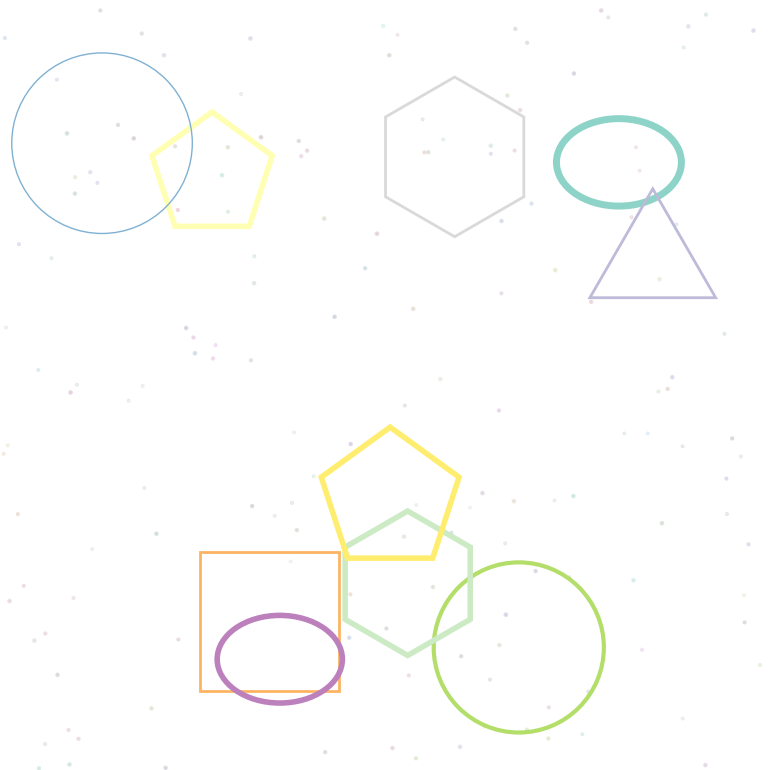[{"shape": "oval", "thickness": 2.5, "radius": 0.41, "center": [0.804, 0.789]}, {"shape": "pentagon", "thickness": 2, "radius": 0.41, "center": [0.275, 0.772]}, {"shape": "triangle", "thickness": 1, "radius": 0.47, "center": [0.848, 0.661]}, {"shape": "circle", "thickness": 0.5, "radius": 0.59, "center": [0.133, 0.814]}, {"shape": "square", "thickness": 1, "radius": 0.45, "center": [0.35, 0.192]}, {"shape": "circle", "thickness": 1.5, "radius": 0.55, "center": [0.674, 0.159]}, {"shape": "hexagon", "thickness": 1, "radius": 0.52, "center": [0.59, 0.796]}, {"shape": "oval", "thickness": 2, "radius": 0.41, "center": [0.363, 0.144]}, {"shape": "hexagon", "thickness": 2, "radius": 0.47, "center": [0.529, 0.243]}, {"shape": "pentagon", "thickness": 2, "radius": 0.47, "center": [0.507, 0.351]}]